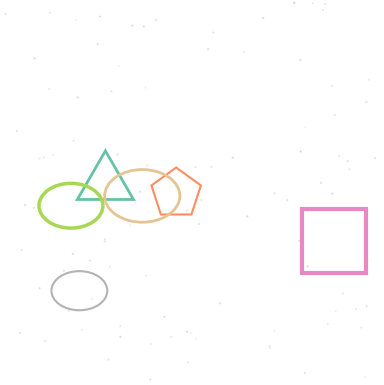[{"shape": "triangle", "thickness": 2, "radius": 0.42, "center": [0.274, 0.524]}, {"shape": "pentagon", "thickness": 1.5, "radius": 0.34, "center": [0.458, 0.497]}, {"shape": "square", "thickness": 3, "radius": 0.41, "center": [0.867, 0.374]}, {"shape": "oval", "thickness": 2.5, "radius": 0.42, "center": [0.184, 0.466]}, {"shape": "oval", "thickness": 2, "radius": 0.49, "center": [0.37, 0.491]}, {"shape": "oval", "thickness": 1.5, "radius": 0.36, "center": [0.206, 0.245]}]